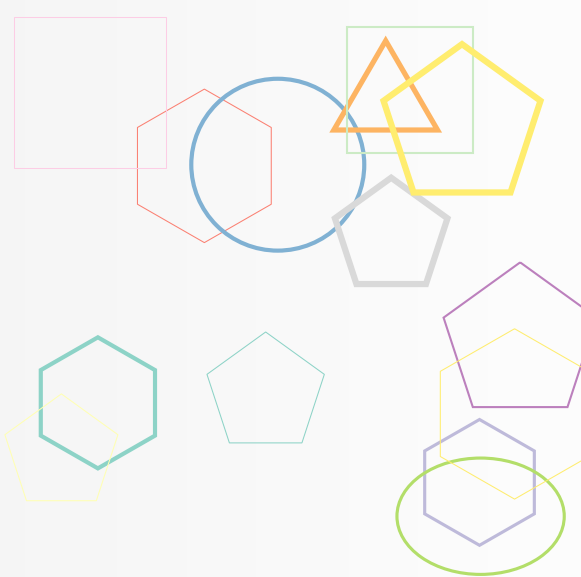[{"shape": "hexagon", "thickness": 2, "radius": 0.57, "center": [0.168, 0.302]}, {"shape": "pentagon", "thickness": 0.5, "radius": 0.53, "center": [0.457, 0.318]}, {"shape": "pentagon", "thickness": 0.5, "radius": 0.51, "center": [0.106, 0.215]}, {"shape": "hexagon", "thickness": 1.5, "radius": 0.54, "center": [0.825, 0.164]}, {"shape": "hexagon", "thickness": 0.5, "radius": 0.66, "center": [0.352, 0.712]}, {"shape": "circle", "thickness": 2, "radius": 0.74, "center": [0.478, 0.714]}, {"shape": "triangle", "thickness": 2.5, "radius": 0.52, "center": [0.664, 0.826]}, {"shape": "oval", "thickness": 1.5, "radius": 0.72, "center": [0.827, 0.105]}, {"shape": "square", "thickness": 0.5, "radius": 0.65, "center": [0.155, 0.839]}, {"shape": "pentagon", "thickness": 3, "radius": 0.51, "center": [0.673, 0.59]}, {"shape": "pentagon", "thickness": 1, "radius": 0.69, "center": [0.895, 0.406]}, {"shape": "square", "thickness": 1, "radius": 0.55, "center": [0.705, 0.843]}, {"shape": "hexagon", "thickness": 0.5, "radius": 0.74, "center": [0.885, 0.282]}, {"shape": "pentagon", "thickness": 3, "radius": 0.71, "center": [0.795, 0.781]}]